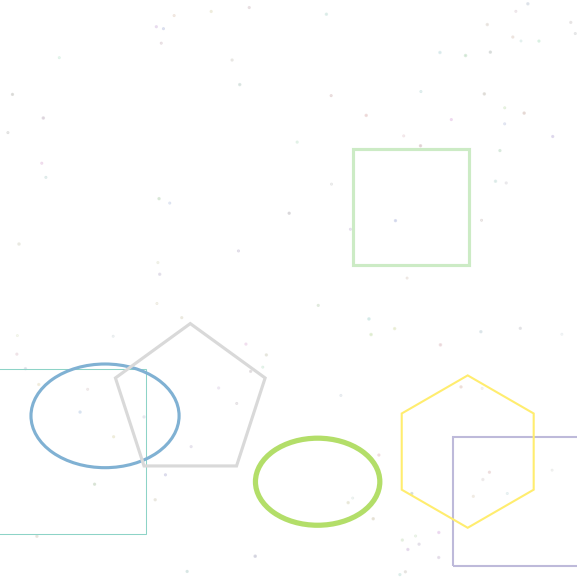[{"shape": "square", "thickness": 0.5, "radius": 0.72, "center": [0.11, 0.218]}, {"shape": "square", "thickness": 1, "radius": 0.56, "center": [0.897, 0.13]}, {"shape": "oval", "thickness": 1.5, "radius": 0.64, "center": [0.182, 0.279]}, {"shape": "oval", "thickness": 2.5, "radius": 0.54, "center": [0.55, 0.165]}, {"shape": "pentagon", "thickness": 1.5, "radius": 0.68, "center": [0.329, 0.303]}, {"shape": "square", "thickness": 1.5, "radius": 0.51, "center": [0.712, 0.641]}, {"shape": "hexagon", "thickness": 1, "radius": 0.66, "center": [0.81, 0.217]}]